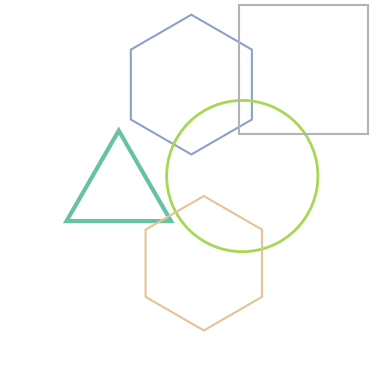[{"shape": "triangle", "thickness": 3, "radius": 0.78, "center": [0.308, 0.504]}, {"shape": "hexagon", "thickness": 1.5, "radius": 0.91, "center": [0.497, 0.78]}, {"shape": "circle", "thickness": 2, "radius": 0.98, "center": [0.629, 0.543]}, {"shape": "hexagon", "thickness": 1.5, "radius": 0.87, "center": [0.529, 0.316]}, {"shape": "square", "thickness": 1.5, "radius": 0.84, "center": [0.788, 0.82]}]